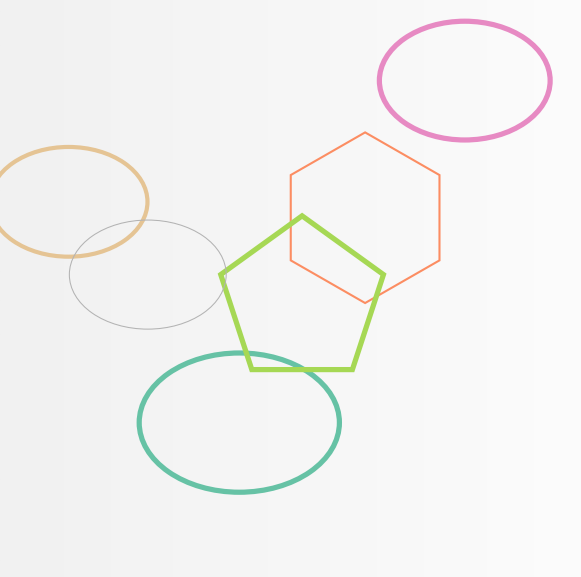[{"shape": "oval", "thickness": 2.5, "radius": 0.86, "center": [0.412, 0.267]}, {"shape": "hexagon", "thickness": 1, "radius": 0.74, "center": [0.628, 0.622]}, {"shape": "oval", "thickness": 2.5, "radius": 0.73, "center": [0.8, 0.86]}, {"shape": "pentagon", "thickness": 2.5, "radius": 0.74, "center": [0.52, 0.478]}, {"shape": "oval", "thickness": 2, "radius": 0.68, "center": [0.118, 0.65]}, {"shape": "oval", "thickness": 0.5, "radius": 0.67, "center": [0.254, 0.524]}]